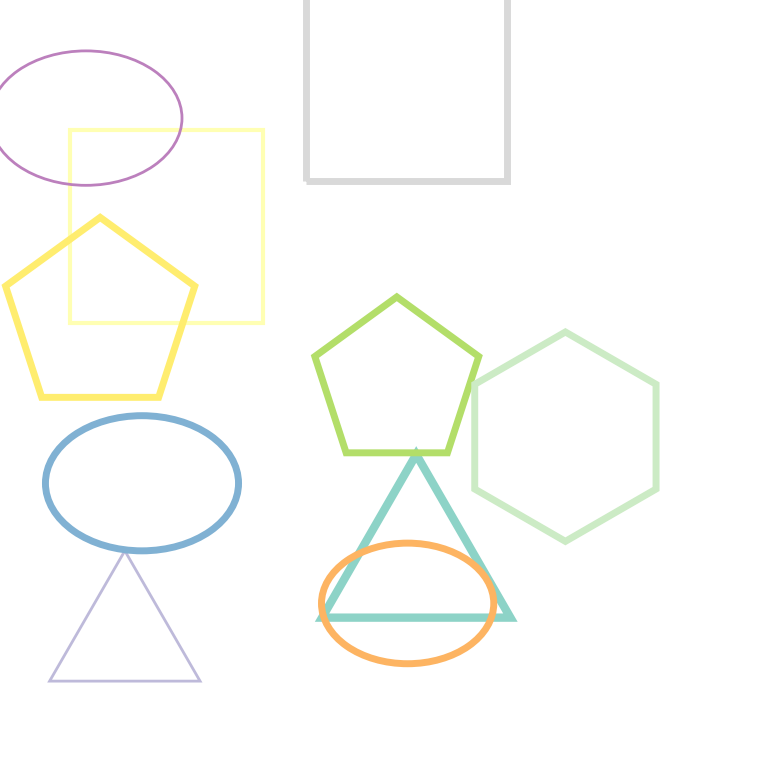[{"shape": "triangle", "thickness": 3, "radius": 0.71, "center": [0.541, 0.268]}, {"shape": "square", "thickness": 1.5, "radius": 0.63, "center": [0.216, 0.706]}, {"shape": "triangle", "thickness": 1, "radius": 0.56, "center": [0.162, 0.172]}, {"shape": "oval", "thickness": 2.5, "radius": 0.63, "center": [0.184, 0.372]}, {"shape": "oval", "thickness": 2.5, "radius": 0.56, "center": [0.529, 0.216]}, {"shape": "pentagon", "thickness": 2.5, "radius": 0.56, "center": [0.515, 0.502]}, {"shape": "square", "thickness": 2.5, "radius": 0.65, "center": [0.528, 0.895]}, {"shape": "oval", "thickness": 1, "radius": 0.62, "center": [0.112, 0.847]}, {"shape": "hexagon", "thickness": 2.5, "radius": 0.68, "center": [0.734, 0.433]}, {"shape": "pentagon", "thickness": 2.5, "radius": 0.65, "center": [0.13, 0.588]}]